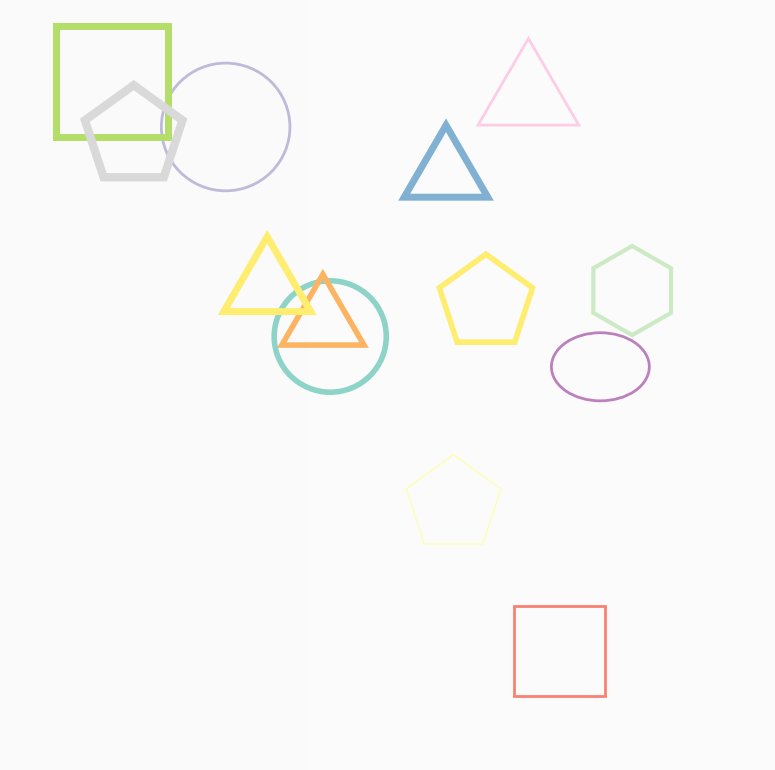[{"shape": "circle", "thickness": 2, "radius": 0.36, "center": [0.426, 0.563]}, {"shape": "pentagon", "thickness": 0.5, "radius": 0.32, "center": [0.585, 0.345]}, {"shape": "circle", "thickness": 1, "radius": 0.41, "center": [0.291, 0.835]}, {"shape": "square", "thickness": 1, "radius": 0.29, "center": [0.722, 0.154]}, {"shape": "triangle", "thickness": 2.5, "radius": 0.31, "center": [0.575, 0.775]}, {"shape": "triangle", "thickness": 2, "radius": 0.31, "center": [0.417, 0.582]}, {"shape": "square", "thickness": 2.5, "radius": 0.36, "center": [0.145, 0.894]}, {"shape": "triangle", "thickness": 1, "radius": 0.38, "center": [0.682, 0.875]}, {"shape": "pentagon", "thickness": 3, "radius": 0.33, "center": [0.173, 0.823]}, {"shape": "oval", "thickness": 1, "radius": 0.32, "center": [0.775, 0.524]}, {"shape": "hexagon", "thickness": 1.5, "radius": 0.29, "center": [0.816, 0.623]}, {"shape": "pentagon", "thickness": 2, "radius": 0.32, "center": [0.627, 0.607]}, {"shape": "triangle", "thickness": 2.5, "radius": 0.32, "center": [0.345, 0.628]}]